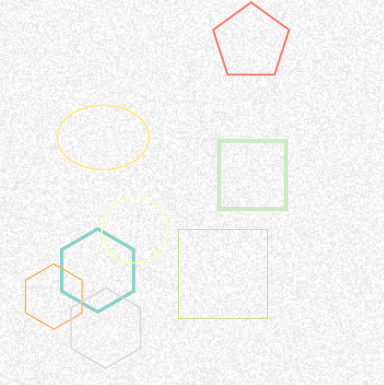[{"shape": "hexagon", "thickness": 2.5, "radius": 0.54, "center": [0.254, 0.298]}, {"shape": "circle", "thickness": 1, "radius": 0.43, "center": [0.349, 0.403]}, {"shape": "pentagon", "thickness": 1.5, "radius": 0.52, "center": [0.652, 0.89]}, {"shape": "hexagon", "thickness": 1, "radius": 0.42, "center": [0.14, 0.23]}, {"shape": "square", "thickness": 0.5, "radius": 0.58, "center": [0.578, 0.29]}, {"shape": "hexagon", "thickness": 1, "radius": 0.52, "center": [0.275, 0.148]}, {"shape": "square", "thickness": 3, "radius": 0.44, "center": [0.655, 0.545]}, {"shape": "oval", "thickness": 1, "radius": 0.6, "center": [0.268, 0.643]}]